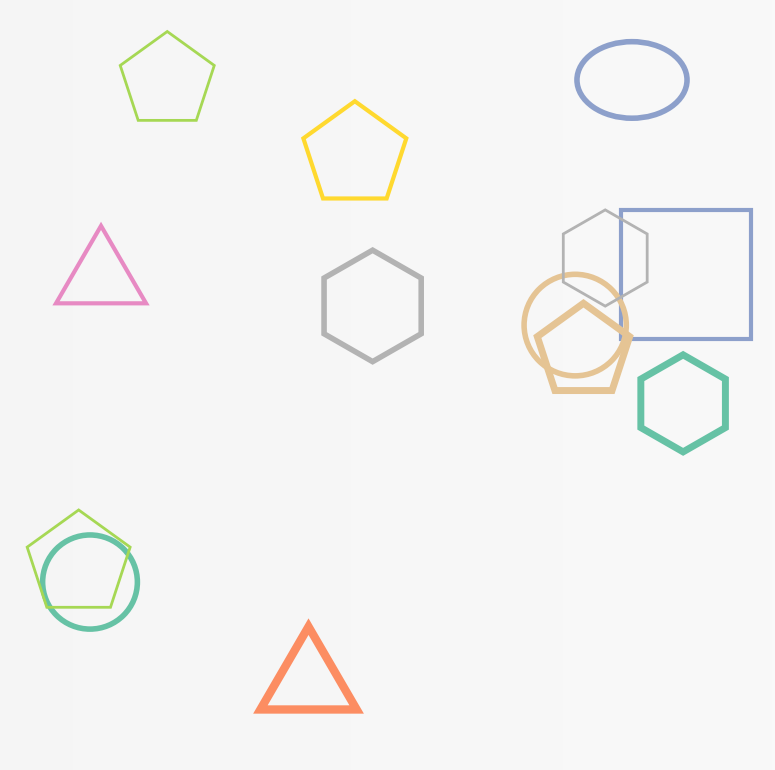[{"shape": "circle", "thickness": 2, "radius": 0.31, "center": [0.116, 0.244]}, {"shape": "hexagon", "thickness": 2.5, "radius": 0.32, "center": [0.881, 0.476]}, {"shape": "triangle", "thickness": 3, "radius": 0.36, "center": [0.398, 0.114]}, {"shape": "oval", "thickness": 2, "radius": 0.36, "center": [0.815, 0.896]}, {"shape": "square", "thickness": 1.5, "radius": 0.42, "center": [0.885, 0.643]}, {"shape": "triangle", "thickness": 1.5, "radius": 0.34, "center": [0.13, 0.64]}, {"shape": "pentagon", "thickness": 1, "radius": 0.32, "center": [0.216, 0.895]}, {"shape": "pentagon", "thickness": 1, "radius": 0.35, "center": [0.101, 0.268]}, {"shape": "pentagon", "thickness": 1.5, "radius": 0.35, "center": [0.458, 0.799]}, {"shape": "pentagon", "thickness": 2.5, "radius": 0.31, "center": [0.753, 0.543]}, {"shape": "circle", "thickness": 2, "radius": 0.33, "center": [0.742, 0.578]}, {"shape": "hexagon", "thickness": 1, "radius": 0.31, "center": [0.781, 0.665]}, {"shape": "hexagon", "thickness": 2, "radius": 0.36, "center": [0.481, 0.603]}]